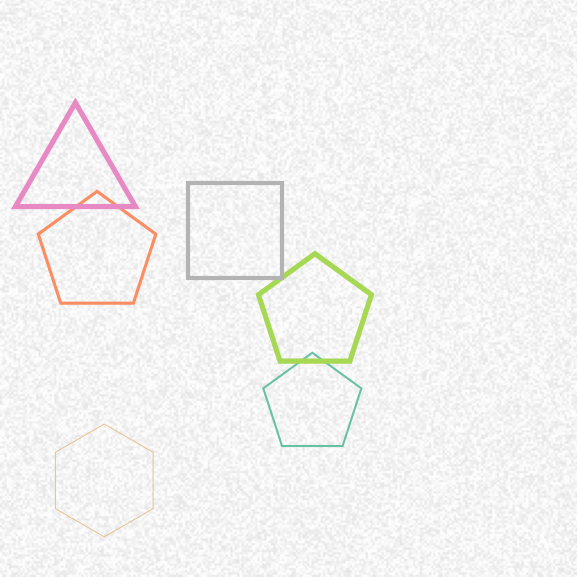[{"shape": "pentagon", "thickness": 1, "radius": 0.45, "center": [0.541, 0.299]}, {"shape": "pentagon", "thickness": 1.5, "radius": 0.54, "center": [0.168, 0.561]}, {"shape": "triangle", "thickness": 2.5, "radius": 0.6, "center": [0.131, 0.701]}, {"shape": "pentagon", "thickness": 2.5, "radius": 0.51, "center": [0.545, 0.457]}, {"shape": "hexagon", "thickness": 0.5, "radius": 0.49, "center": [0.181, 0.167]}, {"shape": "square", "thickness": 2, "radius": 0.41, "center": [0.407, 0.6]}]